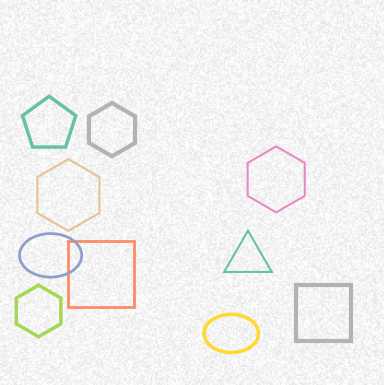[{"shape": "triangle", "thickness": 1.5, "radius": 0.36, "center": [0.644, 0.329]}, {"shape": "pentagon", "thickness": 2.5, "radius": 0.36, "center": [0.128, 0.677]}, {"shape": "square", "thickness": 2, "radius": 0.43, "center": [0.262, 0.288]}, {"shape": "oval", "thickness": 2, "radius": 0.4, "center": [0.131, 0.337]}, {"shape": "hexagon", "thickness": 1.5, "radius": 0.43, "center": [0.717, 0.534]}, {"shape": "hexagon", "thickness": 2.5, "radius": 0.33, "center": [0.1, 0.192]}, {"shape": "oval", "thickness": 2.5, "radius": 0.35, "center": [0.601, 0.134]}, {"shape": "hexagon", "thickness": 1.5, "radius": 0.47, "center": [0.178, 0.493]}, {"shape": "hexagon", "thickness": 3, "radius": 0.35, "center": [0.291, 0.663]}, {"shape": "square", "thickness": 3, "radius": 0.36, "center": [0.84, 0.187]}]